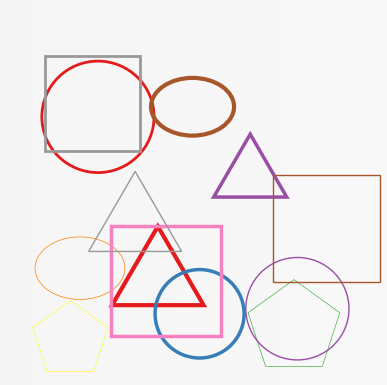[{"shape": "circle", "thickness": 2, "radius": 0.72, "center": [0.253, 0.697]}, {"shape": "triangle", "thickness": 3, "radius": 0.68, "center": [0.407, 0.276]}, {"shape": "circle", "thickness": 2.5, "radius": 0.57, "center": [0.515, 0.185]}, {"shape": "pentagon", "thickness": 0.5, "radius": 0.62, "center": [0.759, 0.149]}, {"shape": "circle", "thickness": 1, "radius": 0.67, "center": [0.767, 0.198]}, {"shape": "triangle", "thickness": 2.5, "radius": 0.54, "center": [0.646, 0.543]}, {"shape": "oval", "thickness": 0.5, "radius": 0.58, "center": [0.206, 0.303]}, {"shape": "pentagon", "thickness": 0.5, "radius": 0.51, "center": [0.182, 0.117]}, {"shape": "oval", "thickness": 3, "radius": 0.54, "center": [0.497, 0.723]}, {"shape": "square", "thickness": 1, "radius": 0.69, "center": [0.842, 0.407]}, {"shape": "square", "thickness": 2.5, "radius": 0.71, "center": [0.428, 0.269]}, {"shape": "square", "thickness": 2, "radius": 0.62, "center": [0.238, 0.731]}, {"shape": "triangle", "thickness": 1, "radius": 0.69, "center": [0.349, 0.416]}]